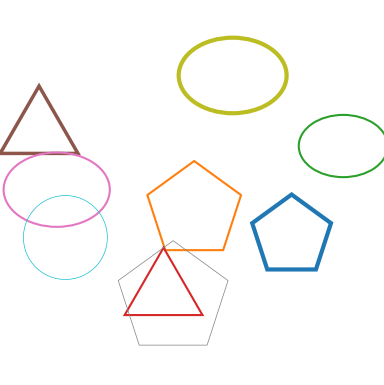[{"shape": "pentagon", "thickness": 3, "radius": 0.54, "center": [0.757, 0.387]}, {"shape": "pentagon", "thickness": 1.5, "radius": 0.64, "center": [0.504, 0.454]}, {"shape": "oval", "thickness": 1.5, "radius": 0.58, "center": [0.892, 0.621]}, {"shape": "triangle", "thickness": 1.5, "radius": 0.58, "center": [0.425, 0.24]}, {"shape": "triangle", "thickness": 2.5, "radius": 0.58, "center": [0.101, 0.66]}, {"shape": "oval", "thickness": 1.5, "radius": 0.69, "center": [0.147, 0.507]}, {"shape": "pentagon", "thickness": 0.5, "radius": 0.75, "center": [0.45, 0.225]}, {"shape": "oval", "thickness": 3, "radius": 0.7, "center": [0.604, 0.804]}, {"shape": "circle", "thickness": 0.5, "radius": 0.55, "center": [0.17, 0.383]}]